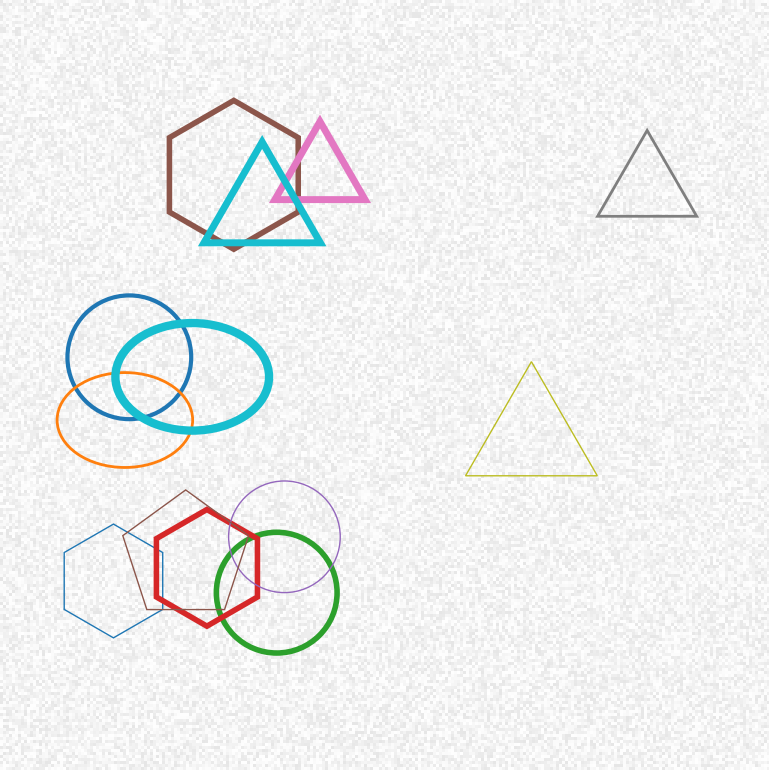[{"shape": "circle", "thickness": 1.5, "radius": 0.4, "center": [0.168, 0.536]}, {"shape": "hexagon", "thickness": 0.5, "radius": 0.37, "center": [0.147, 0.245]}, {"shape": "oval", "thickness": 1, "radius": 0.44, "center": [0.162, 0.455]}, {"shape": "circle", "thickness": 2, "radius": 0.39, "center": [0.359, 0.23]}, {"shape": "hexagon", "thickness": 2, "radius": 0.38, "center": [0.269, 0.263]}, {"shape": "circle", "thickness": 0.5, "radius": 0.36, "center": [0.369, 0.303]}, {"shape": "hexagon", "thickness": 2, "radius": 0.48, "center": [0.304, 0.773]}, {"shape": "pentagon", "thickness": 0.5, "radius": 0.43, "center": [0.241, 0.278]}, {"shape": "triangle", "thickness": 2.5, "radius": 0.34, "center": [0.416, 0.775]}, {"shape": "triangle", "thickness": 1, "radius": 0.37, "center": [0.84, 0.756]}, {"shape": "triangle", "thickness": 0.5, "radius": 0.49, "center": [0.69, 0.431]}, {"shape": "triangle", "thickness": 2.5, "radius": 0.44, "center": [0.34, 0.728]}, {"shape": "oval", "thickness": 3, "radius": 0.5, "center": [0.25, 0.511]}]